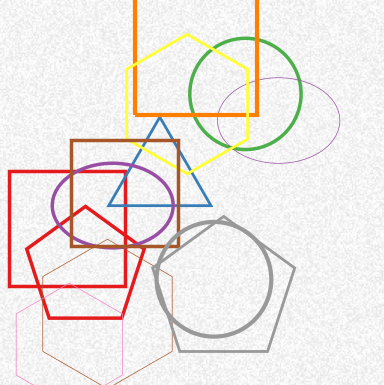[{"shape": "pentagon", "thickness": 2.5, "radius": 0.8, "center": [0.222, 0.303]}, {"shape": "square", "thickness": 2.5, "radius": 0.75, "center": [0.175, 0.407]}, {"shape": "triangle", "thickness": 2, "radius": 0.77, "center": [0.415, 0.542]}, {"shape": "circle", "thickness": 2.5, "radius": 0.72, "center": [0.638, 0.756]}, {"shape": "oval", "thickness": 2.5, "radius": 0.79, "center": [0.293, 0.466]}, {"shape": "oval", "thickness": 0.5, "radius": 0.79, "center": [0.724, 0.687]}, {"shape": "square", "thickness": 3, "radius": 0.8, "center": [0.509, 0.861]}, {"shape": "hexagon", "thickness": 2, "radius": 0.91, "center": [0.486, 0.73]}, {"shape": "hexagon", "thickness": 0.5, "radius": 0.97, "center": [0.279, 0.184]}, {"shape": "square", "thickness": 2.5, "radius": 0.69, "center": [0.323, 0.498]}, {"shape": "hexagon", "thickness": 0.5, "radius": 0.8, "center": [0.18, 0.105]}, {"shape": "circle", "thickness": 3, "radius": 0.74, "center": [0.556, 0.275]}, {"shape": "pentagon", "thickness": 2, "radius": 0.97, "center": [0.581, 0.244]}]